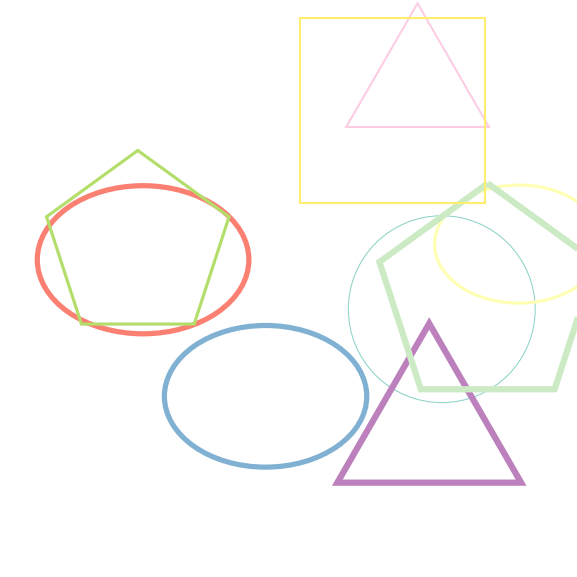[{"shape": "circle", "thickness": 0.5, "radius": 0.81, "center": [0.765, 0.464]}, {"shape": "oval", "thickness": 1.5, "radius": 0.73, "center": [0.898, 0.576]}, {"shape": "oval", "thickness": 2.5, "radius": 0.92, "center": [0.248, 0.549]}, {"shape": "oval", "thickness": 2.5, "radius": 0.88, "center": [0.46, 0.313]}, {"shape": "pentagon", "thickness": 1.5, "radius": 0.83, "center": [0.239, 0.572]}, {"shape": "triangle", "thickness": 1, "radius": 0.71, "center": [0.723, 0.851]}, {"shape": "triangle", "thickness": 3, "radius": 0.92, "center": [0.743, 0.255]}, {"shape": "pentagon", "thickness": 3, "radius": 0.99, "center": [0.845, 0.485]}, {"shape": "square", "thickness": 1, "radius": 0.8, "center": [0.68, 0.809]}]